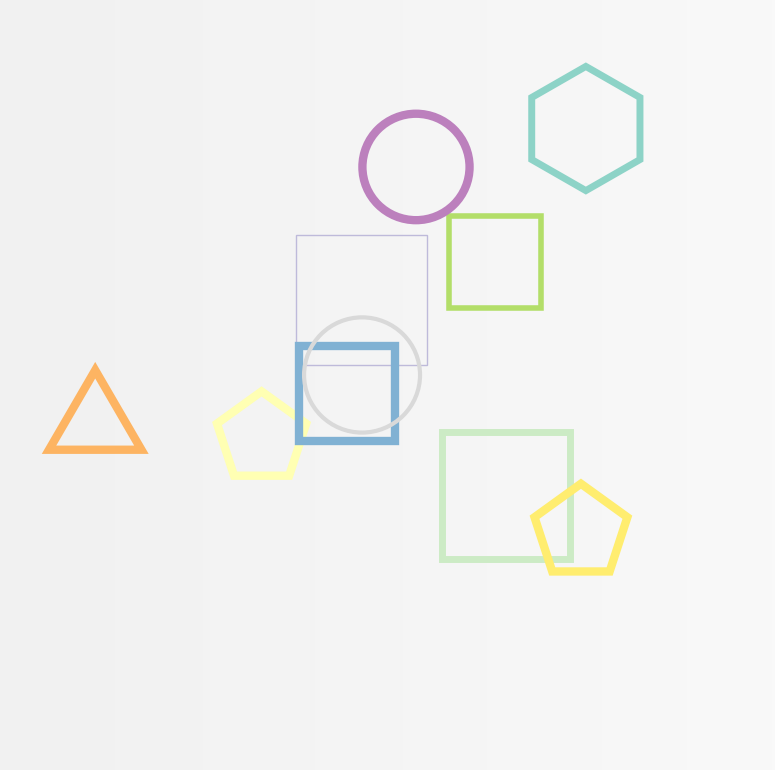[{"shape": "hexagon", "thickness": 2.5, "radius": 0.4, "center": [0.756, 0.833]}, {"shape": "pentagon", "thickness": 3, "radius": 0.3, "center": [0.338, 0.431]}, {"shape": "square", "thickness": 0.5, "radius": 0.42, "center": [0.467, 0.61]}, {"shape": "square", "thickness": 3, "radius": 0.31, "center": [0.448, 0.489]}, {"shape": "triangle", "thickness": 3, "radius": 0.34, "center": [0.123, 0.45]}, {"shape": "square", "thickness": 2, "radius": 0.3, "center": [0.639, 0.66]}, {"shape": "circle", "thickness": 1.5, "radius": 0.37, "center": [0.467, 0.513]}, {"shape": "circle", "thickness": 3, "radius": 0.35, "center": [0.537, 0.783]}, {"shape": "square", "thickness": 2.5, "radius": 0.41, "center": [0.653, 0.356]}, {"shape": "pentagon", "thickness": 3, "radius": 0.32, "center": [0.75, 0.309]}]